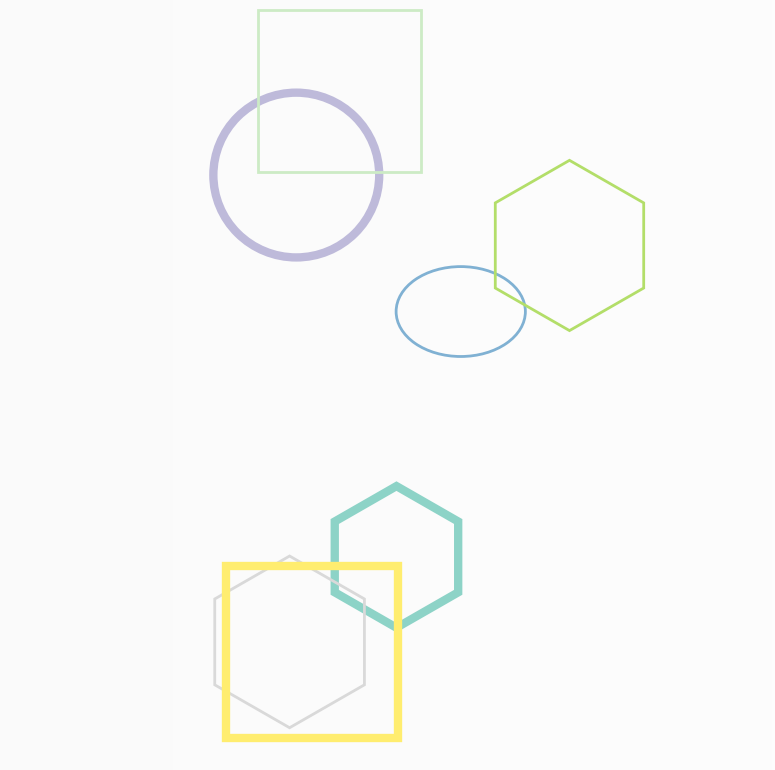[{"shape": "hexagon", "thickness": 3, "radius": 0.46, "center": [0.512, 0.277]}, {"shape": "circle", "thickness": 3, "radius": 0.53, "center": [0.382, 0.773]}, {"shape": "oval", "thickness": 1, "radius": 0.42, "center": [0.595, 0.595]}, {"shape": "hexagon", "thickness": 1, "radius": 0.55, "center": [0.735, 0.681]}, {"shape": "hexagon", "thickness": 1, "radius": 0.56, "center": [0.374, 0.166]}, {"shape": "square", "thickness": 1, "radius": 0.52, "center": [0.438, 0.882]}, {"shape": "square", "thickness": 3, "radius": 0.56, "center": [0.403, 0.153]}]